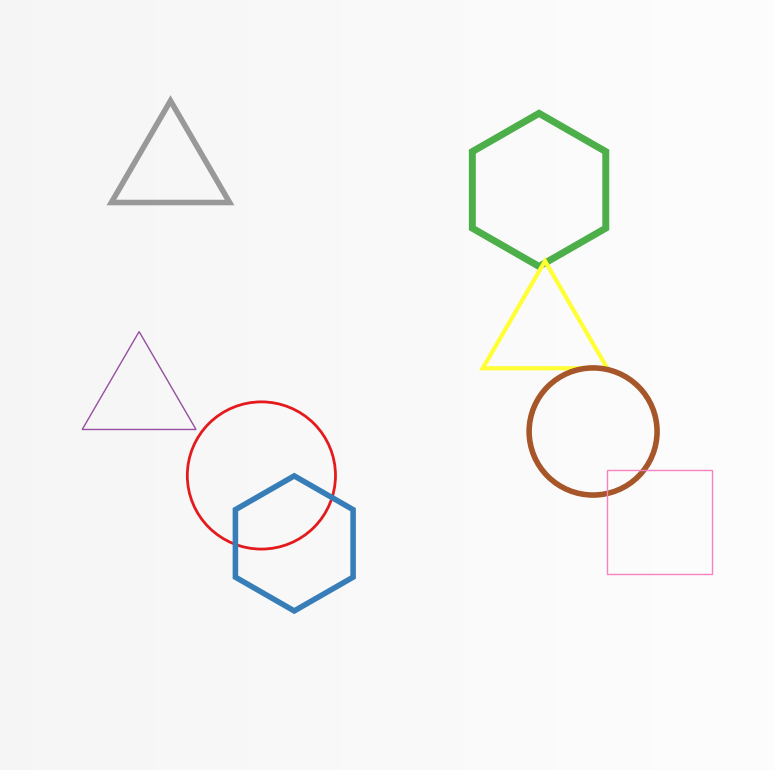[{"shape": "circle", "thickness": 1, "radius": 0.48, "center": [0.337, 0.382]}, {"shape": "hexagon", "thickness": 2, "radius": 0.44, "center": [0.38, 0.294]}, {"shape": "hexagon", "thickness": 2.5, "radius": 0.5, "center": [0.696, 0.753]}, {"shape": "triangle", "thickness": 0.5, "radius": 0.42, "center": [0.18, 0.485]}, {"shape": "triangle", "thickness": 1.5, "radius": 0.46, "center": [0.703, 0.568]}, {"shape": "circle", "thickness": 2, "radius": 0.41, "center": [0.765, 0.44]}, {"shape": "square", "thickness": 0.5, "radius": 0.34, "center": [0.851, 0.322]}, {"shape": "triangle", "thickness": 2, "radius": 0.44, "center": [0.22, 0.781]}]